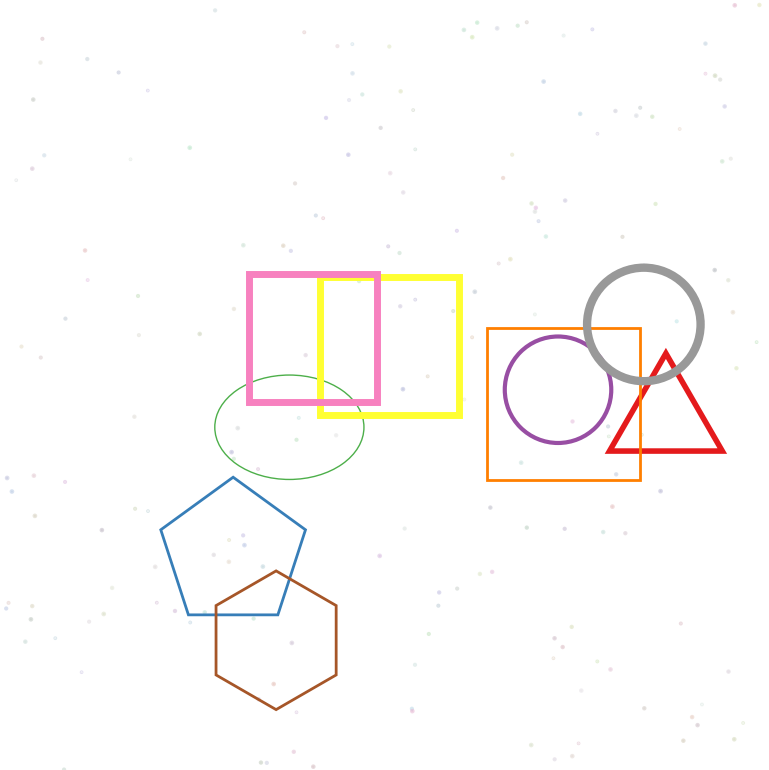[{"shape": "triangle", "thickness": 2, "radius": 0.42, "center": [0.865, 0.456]}, {"shape": "pentagon", "thickness": 1, "radius": 0.49, "center": [0.303, 0.281]}, {"shape": "oval", "thickness": 0.5, "radius": 0.48, "center": [0.376, 0.445]}, {"shape": "circle", "thickness": 1.5, "radius": 0.35, "center": [0.725, 0.494]}, {"shape": "square", "thickness": 1, "radius": 0.5, "center": [0.732, 0.475]}, {"shape": "square", "thickness": 2.5, "radius": 0.45, "center": [0.506, 0.551]}, {"shape": "hexagon", "thickness": 1, "radius": 0.45, "center": [0.359, 0.168]}, {"shape": "square", "thickness": 2.5, "radius": 0.42, "center": [0.407, 0.561]}, {"shape": "circle", "thickness": 3, "radius": 0.37, "center": [0.836, 0.579]}]